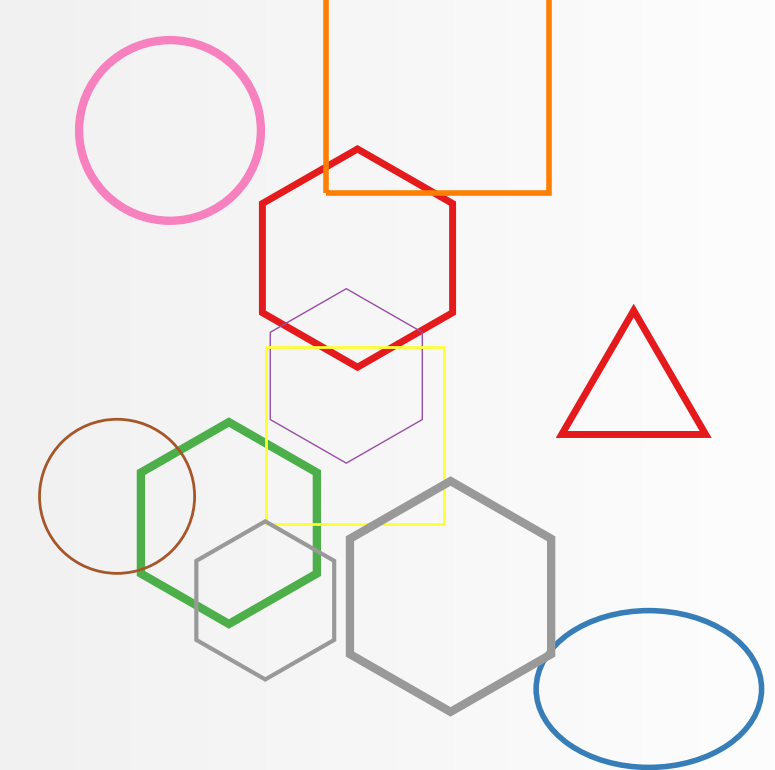[{"shape": "hexagon", "thickness": 2.5, "radius": 0.71, "center": [0.461, 0.665]}, {"shape": "triangle", "thickness": 2.5, "radius": 0.54, "center": [0.818, 0.489]}, {"shape": "oval", "thickness": 2, "radius": 0.73, "center": [0.837, 0.105]}, {"shape": "hexagon", "thickness": 3, "radius": 0.66, "center": [0.295, 0.321]}, {"shape": "hexagon", "thickness": 0.5, "radius": 0.57, "center": [0.447, 0.512]}, {"shape": "square", "thickness": 2, "radius": 0.72, "center": [0.564, 0.894]}, {"shape": "square", "thickness": 1, "radius": 0.57, "center": [0.458, 0.434]}, {"shape": "circle", "thickness": 1, "radius": 0.5, "center": [0.151, 0.355]}, {"shape": "circle", "thickness": 3, "radius": 0.59, "center": [0.219, 0.831]}, {"shape": "hexagon", "thickness": 1.5, "radius": 0.51, "center": [0.342, 0.22]}, {"shape": "hexagon", "thickness": 3, "radius": 0.75, "center": [0.581, 0.225]}]